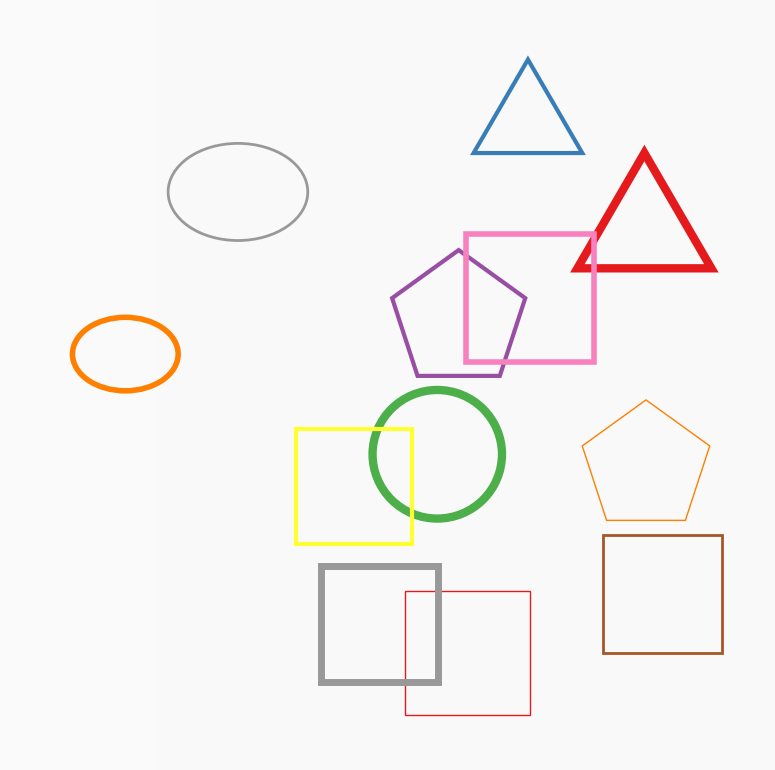[{"shape": "triangle", "thickness": 3, "radius": 0.5, "center": [0.831, 0.701]}, {"shape": "square", "thickness": 0.5, "radius": 0.4, "center": [0.603, 0.152]}, {"shape": "triangle", "thickness": 1.5, "radius": 0.4, "center": [0.681, 0.842]}, {"shape": "circle", "thickness": 3, "radius": 0.42, "center": [0.564, 0.41]}, {"shape": "pentagon", "thickness": 1.5, "radius": 0.45, "center": [0.592, 0.585]}, {"shape": "oval", "thickness": 2, "radius": 0.34, "center": [0.162, 0.54]}, {"shape": "pentagon", "thickness": 0.5, "radius": 0.43, "center": [0.834, 0.394]}, {"shape": "square", "thickness": 1.5, "radius": 0.37, "center": [0.457, 0.368]}, {"shape": "square", "thickness": 1, "radius": 0.38, "center": [0.855, 0.229]}, {"shape": "square", "thickness": 2, "radius": 0.41, "center": [0.684, 0.613]}, {"shape": "square", "thickness": 2.5, "radius": 0.38, "center": [0.489, 0.19]}, {"shape": "oval", "thickness": 1, "radius": 0.45, "center": [0.307, 0.751]}]